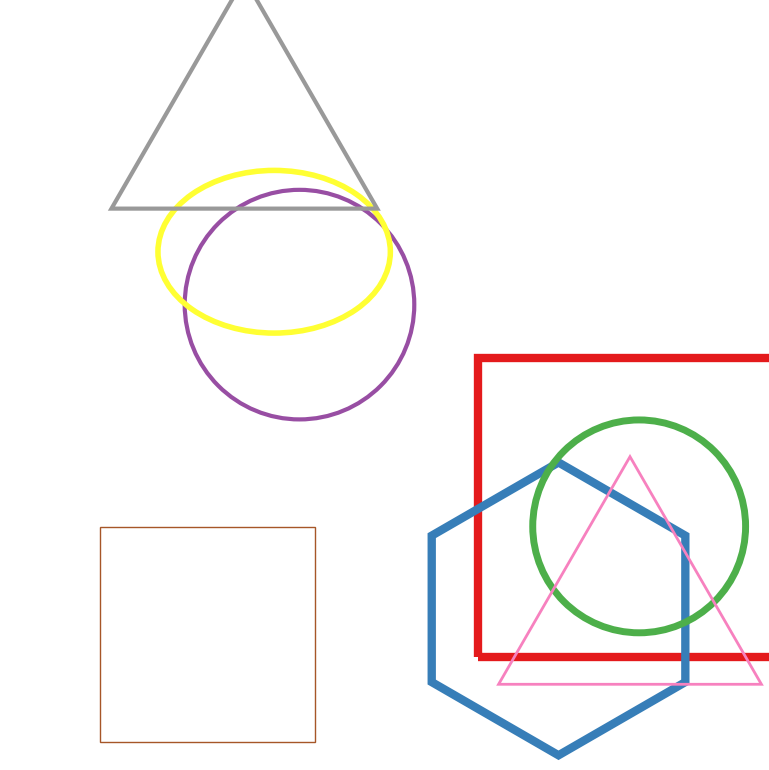[{"shape": "square", "thickness": 3, "radius": 0.97, "center": [0.815, 0.341]}, {"shape": "hexagon", "thickness": 3, "radius": 0.95, "center": [0.725, 0.209]}, {"shape": "circle", "thickness": 2.5, "radius": 0.69, "center": [0.83, 0.316]}, {"shape": "circle", "thickness": 1.5, "radius": 0.75, "center": [0.389, 0.604]}, {"shape": "oval", "thickness": 2, "radius": 0.75, "center": [0.356, 0.673]}, {"shape": "square", "thickness": 0.5, "radius": 0.7, "center": [0.27, 0.176]}, {"shape": "triangle", "thickness": 1, "radius": 0.99, "center": [0.818, 0.21]}, {"shape": "triangle", "thickness": 1.5, "radius": 1.0, "center": [0.317, 0.829]}]